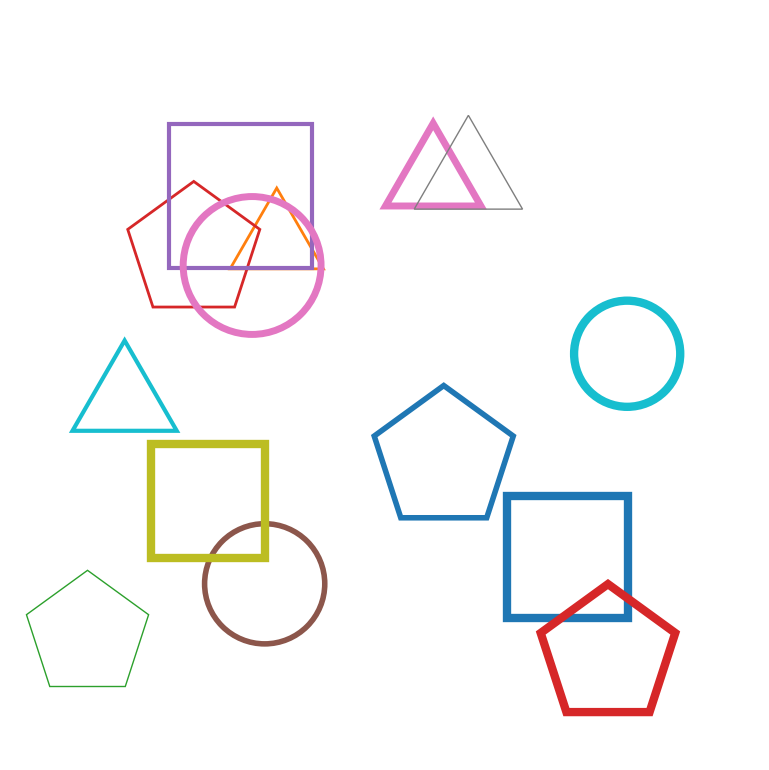[{"shape": "square", "thickness": 3, "radius": 0.4, "center": [0.737, 0.277]}, {"shape": "pentagon", "thickness": 2, "radius": 0.47, "center": [0.576, 0.404]}, {"shape": "triangle", "thickness": 1, "radius": 0.35, "center": [0.359, 0.686]}, {"shape": "pentagon", "thickness": 0.5, "radius": 0.42, "center": [0.114, 0.176]}, {"shape": "pentagon", "thickness": 3, "radius": 0.46, "center": [0.79, 0.15]}, {"shape": "pentagon", "thickness": 1, "radius": 0.45, "center": [0.252, 0.674]}, {"shape": "square", "thickness": 1.5, "radius": 0.47, "center": [0.312, 0.745]}, {"shape": "circle", "thickness": 2, "radius": 0.39, "center": [0.344, 0.242]}, {"shape": "triangle", "thickness": 2.5, "radius": 0.36, "center": [0.563, 0.768]}, {"shape": "circle", "thickness": 2.5, "radius": 0.45, "center": [0.327, 0.655]}, {"shape": "triangle", "thickness": 0.5, "radius": 0.41, "center": [0.608, 0.769]}, {"shape": "square", "thickness": 3, "radius": 0.37, "center": [0.27, 0.35]}, {"shape": "circle", "thickness": 3, "radius": 0.34, "center": [0.814, 0.541]}, {"shape": "triangle", "thickness": 1.5, "radius": 0.39, "center": [0.162, 0.48]}]